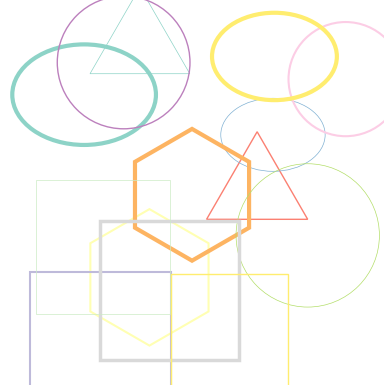[{"shape": "oval", "thickness": 3, "radius": 0.93, "center": [0.218, 0.754]}, {"shape": "triangle", "thickness": 0.5, "radius": 0.75, "center": [0.363, 0.883]}, {"shape": "hexagon", "thickness": 1.5, "radius": 0.89, "center": [0.388, 0.28]}, {"shape": "square", "thickness": 1.5, "radius": 0.92, "center": [0.261, 0.111]}, {"shape": "triangle", "thickness": 1, "radius": 0.76, "center": [0.668, 0.506]}, {"shape": "oval", "thickness": 0.5, "radius": 0.68, "center": [0.709, 0.65]}, {"shape": "hexagon", "thickness": 3, "radius": 0.86, "center": [0.499, 0.494]}, {"shape": "circle", "thickness": 0.5, "radius": 0.93, "center": [0.799, 0.389]}, {"shape": "circle", "thickness": 1.5, "radius": 0.74, "center": [0.898, 0.794]}, {"shape": "square", "thickness": 2.5, "radius": 0.9, "center": [0.441, 0.245]}, {"shape": "circle", "thickness": 1, "radius": 0.86, "center": [0.321, 0.838]}, {"shape": "square", "thickness": 0.5, "radius": 0.87, "center": [0.268, 0.358]}, {"shape": "square", "thickness": 1, "radius": 0.76, "center": [0.596, 0.137]}, {"shape": "oval", "thickness": 3, "radius": 0.81, "center": [0.713, 0.853]}]